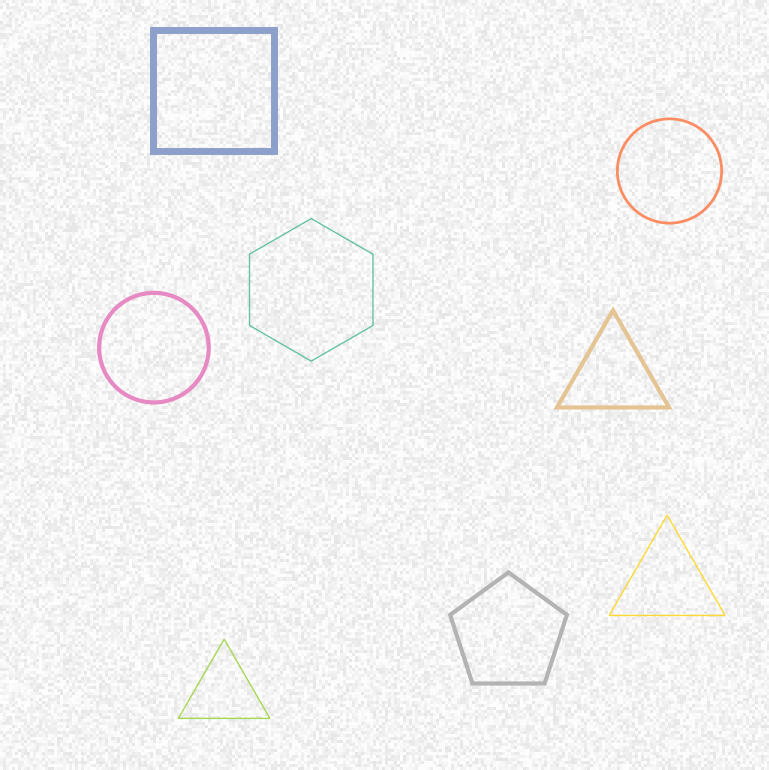[{"shape": "hexagon", "thickness": 0.5, "radius": 0.46, "center": [0.404, 0.624]}, {"shape": "circle", "thickness": 1, "radius": 0.34, "center": [0.869, 0.778]}, {"shape": "square", "thickness": 2.5, "radius": 0.39, "center": [0.277, 0.882]}, {"shape": "circle", "thickness": 1.5, "radius": 0.36, "center": [0.2, 0.549]}, {"shape": "triangle", "thickness": 0.5, "radius": 0.34, "center": [0.291, 0.101]}, {"shape": "triangle", "thickness": 0.5, "radius": 0.43, "center": [0.866, 0.244]}, {"shape": "triangle", "thickness": 1.5, "radius": 0.42, "center": [0.796, 0.513]}, {"shape": "pentagon", "thickness": 1.5, "radius": 0.4, "center": [0.66, 0.177]}]